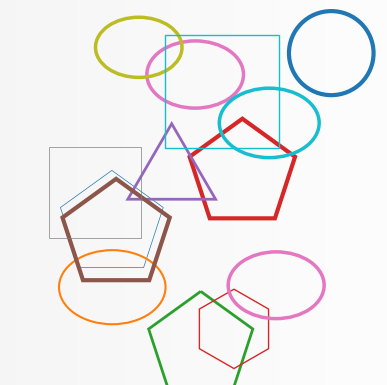[{"shape": "pentagon", "thickness": 0.5, "radius": 0.7, "center": [0.289, 0.418]}, {"shape": "circle", "thickness": 3, "radius": 0.55, "center": [0.855, 0.862]}, {"shape": "oval", "thickness": 1.5, "radius": 0.69, "center": [0.29, 0.254]}, {"shape": "pentagon", "thickness": 2, "radius": 0.71, "center": [0.518, 0.102]}, {"shape": "pentagon", "thickness": 3, "radius": 0.72, "center": [0.625, 0.549]}, {"shape": "hexagon", "thickness": 1, "radius": 0.52, "center": [0.604, 0.146]}, {"shape": "triangle", "thickness": 2, "radius": 0.65, "center": [0.443, 0.548]}, {"shape": "pentagon", "thickness": 3, "radius": 0.73, "center": [0.3, 0.39]}, {"shape": "oval", "thickness": 2.5, "radius": 0.62, "center": [0.713, 0.259]}, {"shape": "oval", "thickness": 2.5, "radius": 0.62, "center": [0.504, 0.806]}, {"shape": "square", "thickness": 0.5, "radius": 0.59, "center": [0.246, 0.501]}, {"shape": "oval", "thickness": 2.5, "radius": 0.56, "center": [0.358, 0.877]}, {"shape": "square", "thickness": 1, "radius": 0.73, "center": [0.574, 0.761]}, {"shape": "oval", "thickness": 2.5, "radius": 0.64, "center": [0.695, 0.681]}]